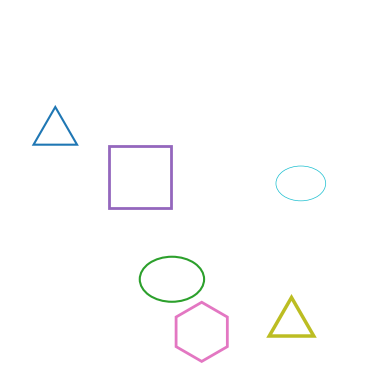[{"shape": "triangle", "thickness": 1.5, "radius": 0.33, "center": [0.144, 0.657]}, {"shape": "oval", "thickness": 1.5, "radius": 0.42, "center": [0.447, 0.275]}, {"shape": "square", "thickness": 2, "radius": 0.4, "center": [0.363, 0.54]}, {"shape": "hexagon", "thickness": 2, "radius": 0.38, "center": [0.524, 0.138]}, {"shape": "triangle", "thickness": 2.5, "radius": 0.33, "center": [0.757, 0.161]}, {"shape": "oval", "thickness": 0.5, "radius": 0.32, "center": [0.781, 0.524]}]